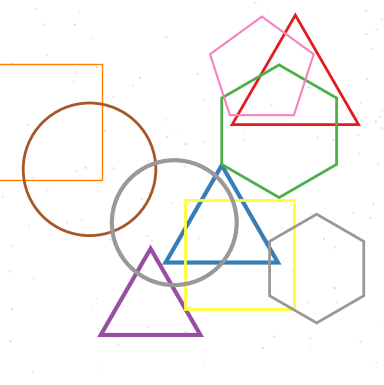[{"shape": "triangle", "thickness": 2, "radius": 0.95, "center": [0.767, 0.771]}, {"shape": "triangle", "thickness": 3, "radius": 0.84, "center": [0.576, 0.402]}, {"shape": "hexagon", "thickness": 2, "radius": 0.86, "center": [0.725, 0.659]}, {"shape": "triangle", "thickness": 3, "radius": 0.75, "center": [0.391, 0.205]}, {"shape": "square", "thickness": 1, "radius": 0.75, "center": [0.113, 0.683]}, {"shape": "square", "thickness": 2, "radius": 0.7, "center": [0.622, 0.339]}, {"shape": "circle", "thickness": 2, "radius": 0.86, "center": [0.232, 0.56]}, {"shape": "pentagon", "thickness": 1.5, "radius": 0.71, "center": [0.68, 0.815]}, {"shape": "hexagon", "thickness": 2, "radius": 0.71, "center": [0.823, 0.302]}, {"shape": "circle", "thickness": 3, "radius": 0.81, "center": [0.453, 0.422]}]